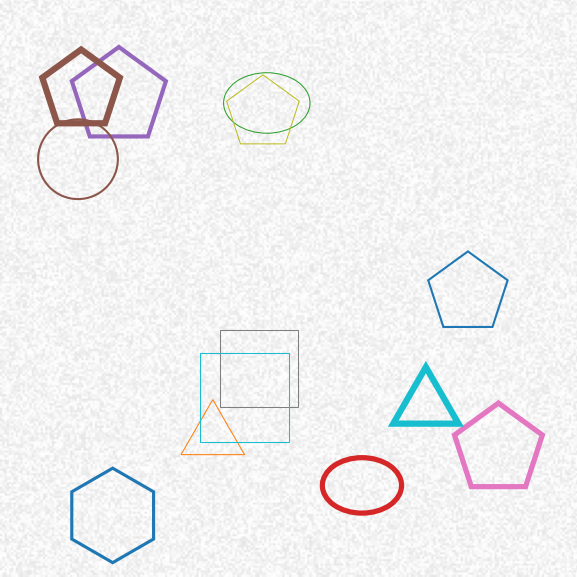[{"shape": "hexagon", "thickness": 1.5, "radius": 0.41, "center": [0.195, 0.107]}, {"shape": "pentagon", "thickness": 1, "radius": 0.36, "center": [0.81, 0.491]}, {"shape": "triangle", "thickness": 0.5, "radius": 0.32, "center": [0.368, 0.244]}, {"shape": "oval", "thickness": 0.5, "radius": 0.37, "center": [0.462, 0.821]}, {"shape": "oval", "thickness": 2.5, "radius": 0.34, "center": [0.627, 0.159]}, {"shape": "pentagon", "thickness": 2, "radius": 0.43, "center": [0.206, 0.832]}, {"shape": "circle", "thickness": 1, "radius": 0.35, "center": [0.135, 0.723]}, {"shape": "pentagon", "thickness": 3, "radius": 0.35, "center": [0.14, 0.843]}, {"shape": "pentagon", "thickness": 2.5, "radius": 0.4, "center": [0.863, 0.221]}, {"shape": "square", "thickness": 0.5, "radius": 0.34, "center": [0.449, 0.361]}, {"shape": "pentagon", "thickness": 0.5, "radius": 0.33, "center": [0.455, 0.803]}, {"shape": "square", "thickness": 0.5, "radius": 0.38, "center": [0.424, 0.311]}, {"shape": "triangle", "thickness": 3, "radius": 0.33, "center": [0.737, 0.298]}]